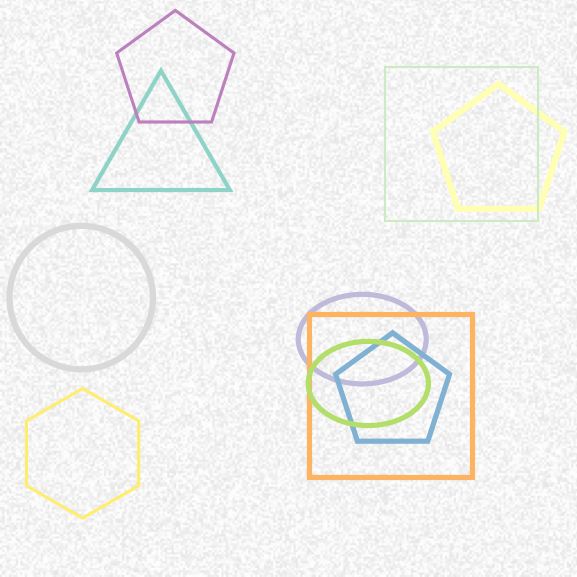[{"shape": "triangle", "thickness": 2, "radius": 0.69, "center": [0.279, 0.739]}, {"shape": "pentagon", "thickness": 3, "radius": 0.6, "center": [0.863, 0.734]}, {"shape": "oval", "thickness": 2.5, "radius": 0.55, "center": [0.627, 0.412]}, {"shape": "pentagon", "thickness": 2.5, "radius": 0.52, "center": [0.68, 0.319]}, {"shape": "square", "thickness": 2.5, "radius": 0.7, "center": [0.676, 0.315]}, {"shape": "oval", "thickness": 2.5, "radius": 0.52, "center": [0.638, 0.335]}, {"shape": "circle", "thickness": 3, "radius": 0.62, "center": [0.141, 0.484]}, {"shape": "pentagon", "thickness": 1.5, "radius": 0.53, "center": [0.304, 0.874]}, {"shape": "square", "thickness": 1, "radius": 0.66, "center": [0.8, 0.75]}, {"shape": "hexagon", "thickness": 1.5, "radius": 0.56, "center": [0.143, 0.214]}]